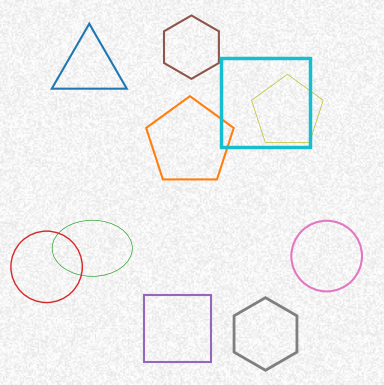[{"shape": "triangle", "thickness": 1.5, "radius": 0.56, "center": [0.232, 0.826]}, {"shape": "pentagon", "thickness": 1.5, "radius": 0.6, "center": [0.493, 0.631]}, {"shape": "oval", "thickness": 0.5, "radius": 0.52, "center": [0.24, 0.355]}, {"shape": "circle", "thickness": 1, "radius": 0.46, "center": [0.121, 0.307]}, {"shape": "square", "thickness": 1.5, "radius": 0.44, "center": [0.461, 0.148]}, {"shape": "hexagon", "thickness": 1.5, "radius": 0.41, "center": [0.497, 0.878]}, {"shape": "circle", "thickness": 1.5, "radius": 0.46, "center": [0.848, 0.335]}, {"shape": "hexagon", "thickness": 2, "radius": 0.47, "center": [0.69, 0.133]}, {"shape": "pentagon", "thickness": 0.5, "radius": 0.49, "center": [0.746, 0.709]}, {"shape": "square", "thickness": 2.5, "radius": 0.58, "center": [0.69, 0.734]}]